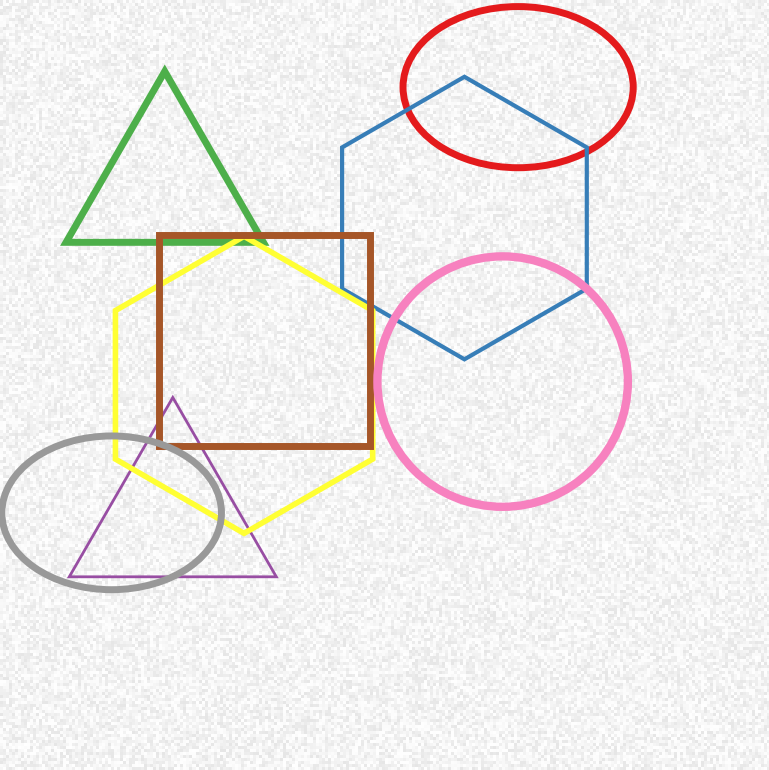[{"shape": "oval", "thickness": 2.5, "radius": 0.75, "center": [0.673, 0.887]}, {"shape": "hexagon", "thickness": 1.5, "radius": 0.92, "center": [0.603, 0.717]}, {"shape": "triangle", "thickness": 2.5, "radius": 0.74, "center": [0.214, 0.759]}, {"shape": "triangle", "thickness": 1, "radius": 0.78, "center": [0.224, 0.329]}, {"shape": "hexagon", "thickness": 2, "radius": 0.96, "center": [0.317, 0.5]}, {"shape": "square", "thickness": 2.5, "radius": 0.69, "center": [0.344, 0.558]}, {"shape": "circle", "thickness": 3, "radius": 0.81, "center": [0.653, 0.504]}, {"shape": "oval", "thickness": 2.5, "radius": 0.71, "center": [0.145, 0.334]}]